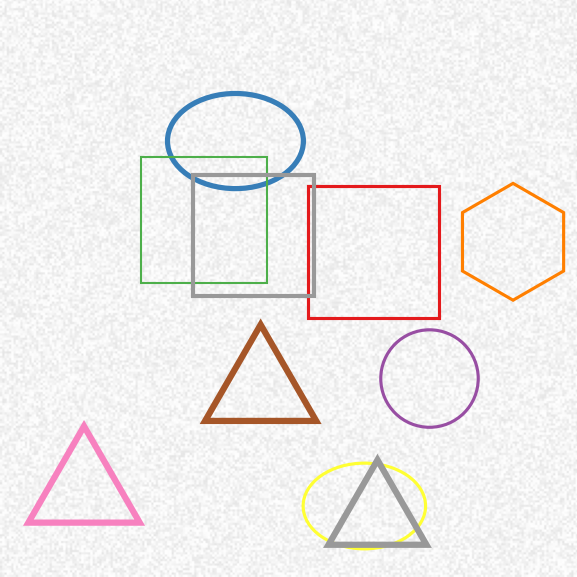[{"shape": "square", "thickness": 1.5, "radius": 0.57, "center": [0.647, 0.563]}, {"shape": "oval", "thickness": 2.5, "radius": 0.59, "center": [0.408, 0.755]}, {"shape": "square", "thickness": 1, "radius": 0.55, "center": [0.353, 0.618]}, {"shape": "circle", "thickness": 1.5, "radius": 0.42, "center": [0.744, 0.344]}, {"shape": "hexagon", "thickness": 1.5, "radius": 0.51, "center": [0.888, 0.58]}, {"shape": "oval", "thickness": 1.5, "radius": 0.53, "center": [0.631, 0.123]}, {"shape": "triangle", "thickness": 3, "radius": 0.56, "center": [0.451, 0.326]}, {"shape": "triangle", "thickness": 3, "radius": 0.56, "center": [0.145, 0.15]}, {"shape": "square", "thickness": 2, "radius": 0.52, "center": [0.439, 0.591]}, {"shape": "triangle", "thickness": 3, "radius": 0.49, "center": [0.654, 0.105]}]